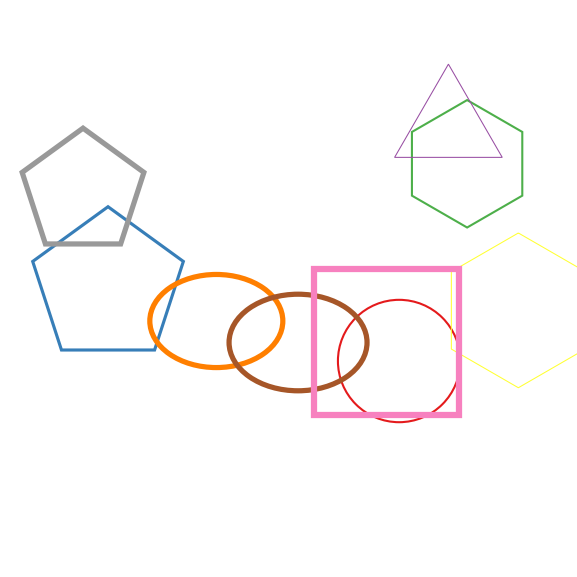[{"shape": "circle", "thickness": 1, "radius": 0.53, "center": [0.691, 0.374]}, {"shape": "pentagon", "thickness": 1.5, "radius": 0.69, "center": [0.187, 0.504]}, {"shape": "hexagon", "thickness": 1, "radius": 0.55, "center": [0.809, 0.715]}, {"shape": "triangle", "thickness": 0.5, "radius": 0.54, "center": [0.776, 0.78]}, {"shape": "oval", "thickness": 2.5, "radius": 0.58, "center": [0.375, 0.443]}, {"shape": "hexagon", "thickness": 0.5, "radius": 0.67, "center": [0.898, 0.462]}, {"shape": "oval", "thickness": 2.5, "radius": 0.6, "center": [0.516, 0.406]}, {"shape": "square", "thickness": 3, "radius": 0.63, "center": [0.669, 0.406]}, {"shape": "pentagon", "thickness": 2.5, "radius": 0.55, "center": [0.144, 0.666]}]